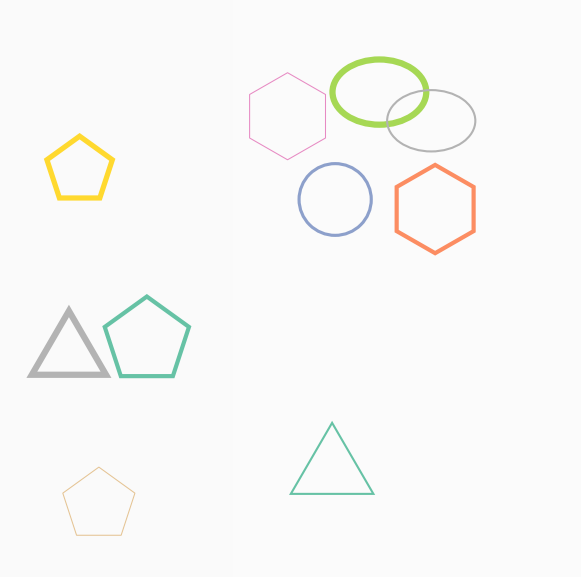[{"shape": "triangle", "thickness": 1, "radius": 0.41, "center": [0.571, 0.185]}, {"shape": "pentagon", "thickness": 2, "radius": 0.38, "center": [0.253, 0.409]}, {"shape": "hexagon", "thickness": 2, "radius": 0.38, "center": [0.749, 0.637]}, {"shape": "circle", "thickness": 1.5, "radius": 0.31, "center": [0.577, 0.654]}, {"shape": "hexagon", "thickness": 0.5, "radius": 0.38, "center": [0.495, 0.798]}, {"shape": "oval", "thickness": 3, "radius": 0.4, "center": [0.653, 0.84]}, {"shape": "pentagon", "thickness": 2.5, "radius": 0.3, "center": [0.137, 0.704]}, {"shape": "pentagon", "thickness": 0.5, "radius": 0.33, "center": [0.17, 0.125]}, {"shape": "oval", "thickness": 1, "radius": 0.38, "center": [0.742, 0.79]}, {"shape": "triangle", "thickness": 3, "radius": 0.37, "center": [0.119, 0.387]}]